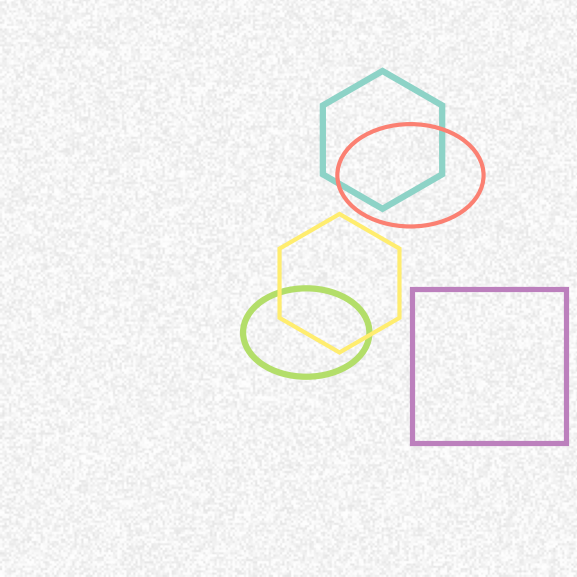[{"shape": "hexagon", "thickness": 3, "radius": 0.6, "center": [0.662, 0.757]}, {"shape": "oval", "thickness": 2, "radius": 0.63, "center": [0.711, 0.696]}, {"shape": "oval", "thickness": 3, "radius": 0.55, "center": [0.53, 0.423]}, {"shape": "square", "thickness": 2.5, "radius": 0.67, "center": [0.847, 0.365]}, {"shape": "hexagon", "thickness": 2, "radius": 0.6, "center": [0.588, 0.509]}]